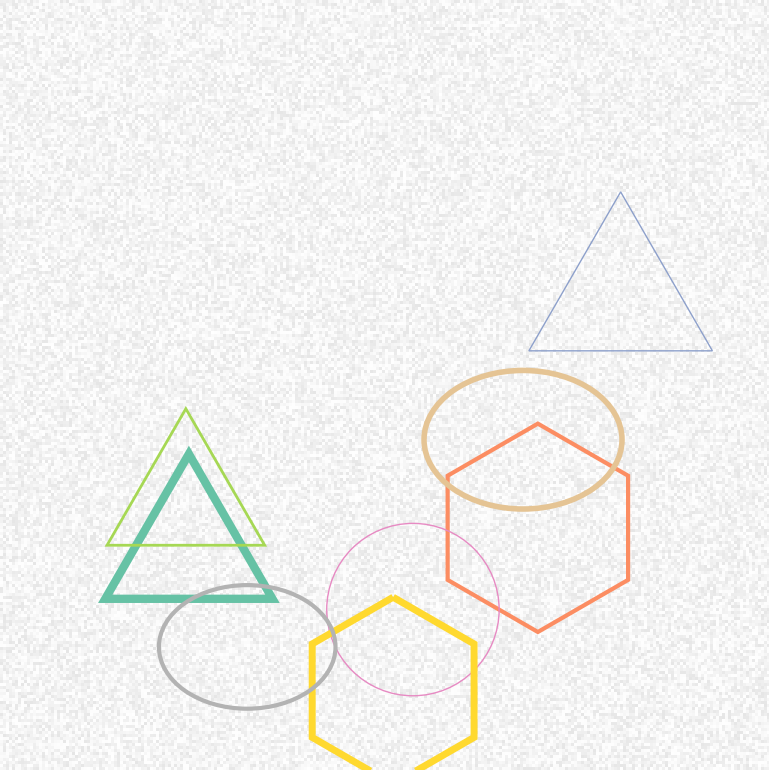[{"shape": "triangle", "thickness": 3, "radius": 0.63, "center": [0.245, 0.285]}, {"shape": "hexagon", "thickness": 1.5, "radius": 0.68, "center": [0.699, 0.315]}, {"shape": "triangle", "thickness": 0.5, "radius": 0.69, "center": [0.806, 0.613]}, {"shape": "circle", "thickness": 0.5, "radius": 0.56, "center": [0.536, 0.208]}, {"shape": "triangle", "thickness": 1, "radius": 0.59, "center": [0.241, 0.351]}, {"shape": "hexagon", "thickness": 2.5, "radius": 0.61, "center": [0.511, 0.103]}, {"shape": "oval", "thickness": 2, "radius": 0.64, "center": [0.679, 0.429]}, {"shape": "oval", "thickness": 1.5, "radius": 0.57, "center": [0.321, 0.16]}]